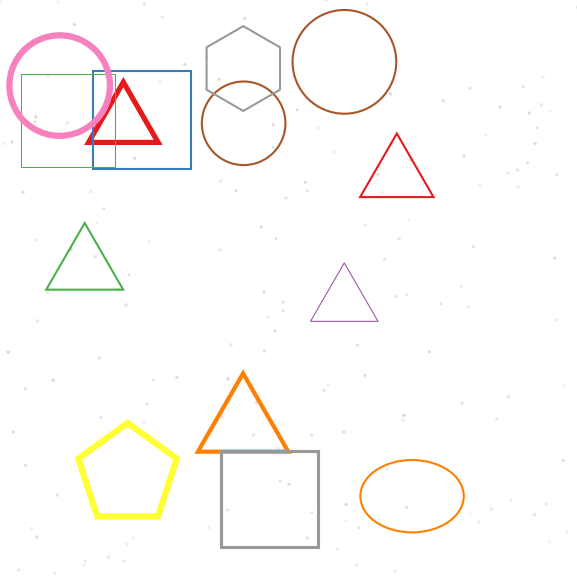[{"shape": "triangle", "thickness": 1, "radius": 0.37, "center": [0.687, 0.695]}, {"shape": "triangle", "thickness": 2.5, "radius": 0.35, "center": [0.214, 0.787]}, {"shape": "square", "thickness": 1, "radius": 0.43, "center": [0.246, 0.791]}, {"shape": "triangle", "thickness": 1, "radius": 0.38, "center": [0.147, 0.536]}, {"shape": "square", "thickness": 0.5, "radius": 0.41, "center": [0.118, 0.79]}, {"shape": "triangle", "thickness": 0.5, "radius": 0.34, "center": [0.596, 0.476]}, {"shape": "oval", "thickness": 1, "radius": 0.45, "center": [0.713, 0.14]}, {"shape": "triangle", "thickness": 2, "radius": 0.45, "center": [0.421, 0.262]}, {"shape": "pentagon", "thickness": 3, "radius": 0.45, "center": [0.221, 0.177]}, {"shape": "circle", "thickness": 1, "radius": 0.45, "center": [0.596, 0.892]}, {"shape": "circle", "thickness": 1, "radius": 0.36, "center": [0.422, 0.786]}, {"shape": "circle", "thickness": 3, "radius": 0.44, "center": [0.103, 0.851]}, {"shape": "square", "thickness": 1.5, "radius": 0.42, "center": [0.467, 0.135]}, {"shape": "hexagon", "thickness": 1, "radius": 0.37, "center": [0.421, 0.88]}]